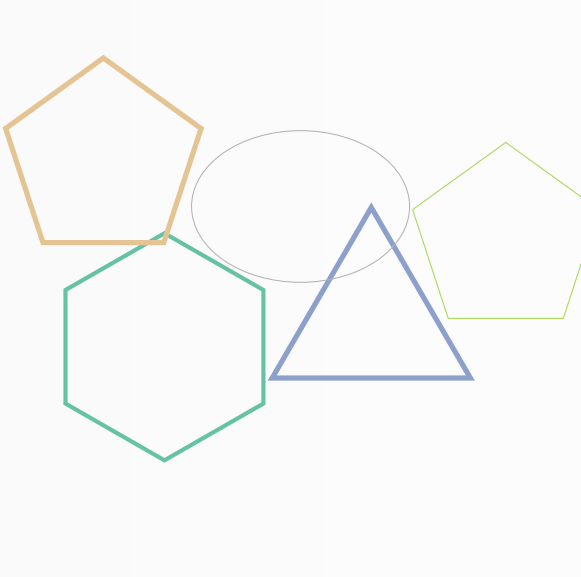[{"shape": "hexagon", "thickness": 2, "radius": 0.98, "center": [0.283, 0.399]}, {"shape": "triangle", "thickness": 2.5, "radius": 0.98, "center": [0.639, 0.443]}, {"shape": "pentagon", "thickness": 0.5, "radius": 0.84, "center": [0.87, 0.584]}, {"shape": "pentagon", "thickness": 2.5, "radius": 0.88, "center": [0.178, 0.722]}, {"shape": "oval", "thickness": 0.5, "radius": 0.94, "center": [0.517, 0.642]}]